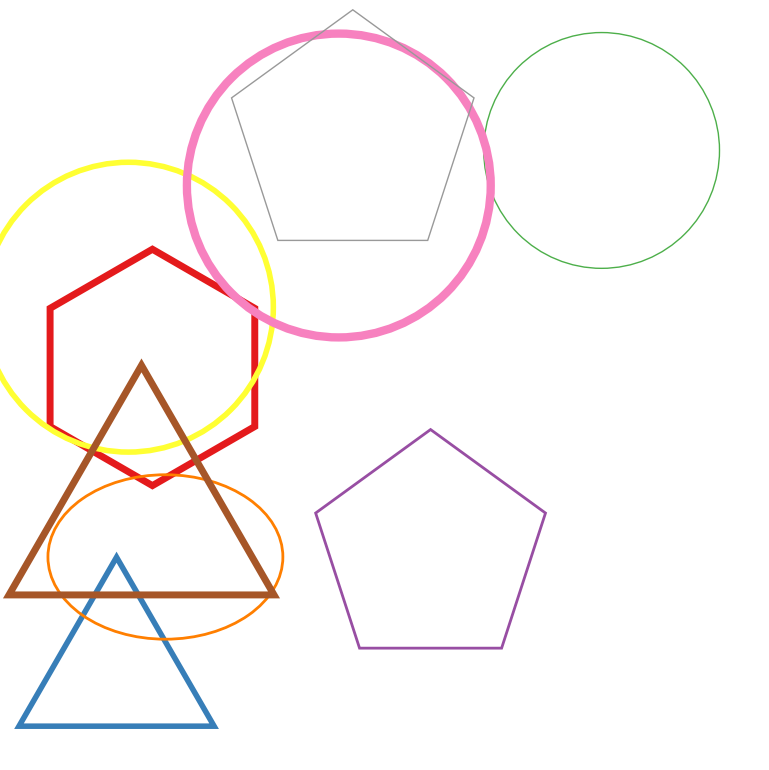[{"shape": "hexagon", "thickness": 2.5, "radius": 0.77, "center": [0.198, 0.523]}, {"shape": "triangle", "thickness": 2, "radius": 0.73, "center": [0.151, 0.13]}, {"shape": "circle", "thickness": 0.5, "radius": 0.77, "center": [0.781, 0.805]}, {"shape": "pentagon", "thickness": 1, "radius": 0.78, "center": [0.559, 0.285]}, {"shape": "oval", "thickness": 1, "radius": 0.76, "center": [0.215, 0.277]}, {"shape": "circle", "thickness": 2, "radius": 0.94, "center": [0.167, 0.601]}, {"shape": "triangle", "thickness": 2.5, "radius": 0.99, "center": [0.184, 0.327]}, {"shape": "circle", "thickness": 3, "radius": 0.99, "center": [0.44, 0.759]}, {"shape": "pentagon", "thickness": 0.5, "radius": 0.83, "center": [0.458, 0.822]}]